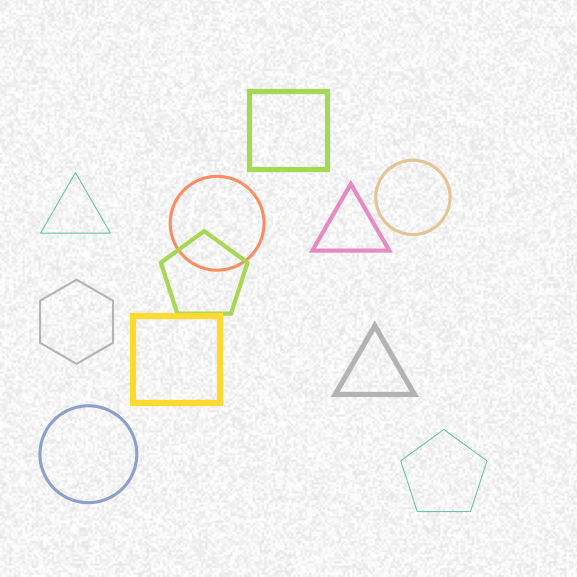[{"shape": "triangle", "thickness": 0.5, "radius": 0.35, "center": [0.131, 0.63]}, {"shape": "pentagon", "thickness": 0.5, "radius": 0.39, "center": [0.769, 0.177]}, {"shape": "circle", "thickness": 1.5, "radius": 0.41, "center": [0.376, 0.613]}, {"shape": "circle", "thickness": 1.5, "radius": 0.42, "center": [0.153, 0.213]}, {"shape": "triangle", "thickness": 2, "radius": 0.38, "center": [0.608, 0.604]}, {"shape": "pentagon", "thickness": 2, "radius": 0.39, "center": [0.354, 0.52]}, {"shape": "square", "thickness": 2.5, "radius": 0.34, "center": [0.499, 0.774]}, {"shape": "square", "thickness": 3, "radius": 0.37, "center": [0.305, 0.377]}, {"shape": "circle", "thickness": 1.5, "radius": 0.32, "center": [0.715, 0.657]}, {"shape": "triangle", "thickness": 2.5, "radius": 0.4, "center": [0.649, 0.356]}, {"shape": "hexagon", "thickness": 1, "radius": 0.36, "center": [0.133, 0.442]}]